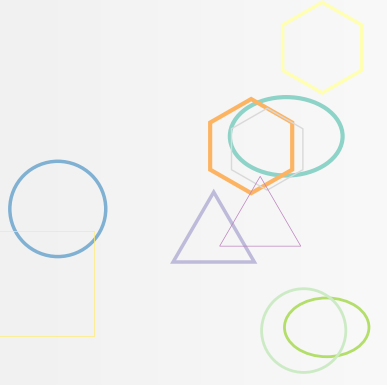[{"shape": "oval", "thickness": 3, "radius": 0.73, "center": [0.739, 0.646]}, {"shape": "hexagon", "thickness": 2.5, "radius": 0.59, "center": [0.831, 0.876]}, {"shape": "triangle", "thickness": 2.5, "radius": 0.61, "center": [0.552, 0.38]}, {"shape": "circle", "thickness": 2.5, "radius": 0.62, "center": [0.149, 0.457]}, {"shape": "hexagon", "thickness": 3, "radius": 0.61, "center": [0.648, 0.621]}, {"shape": "oval", "thickness": 2, "radius": 0.55, "center": [0.843, 0.15]}, {"shape": "hexagon", "thickness": 1, "radius": 0.53, "center": [0.689, 0.612]}, {"shape": "triangle", "thickness": 0.5, "radius": 0.6, "center": [0.671, 0.421]}, {"shape": "circle", "thickness": 2, "radius": 0.54, "center": [0.784, 0.141]}, {"shape": "square", "thickness": 0.5, "radius": 0.69, "center": [0.107, 0.264]}]